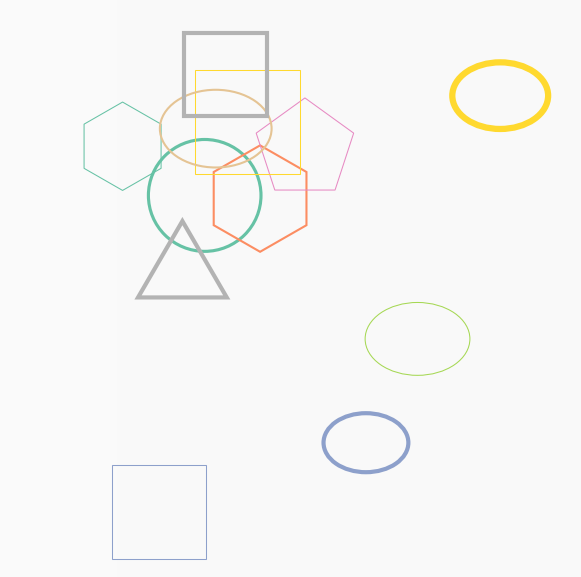[{"shape": "circle", "thickness": 1.5, "radius": 0.48, "center": [0.352, 0.661]}, {"shape": "hexagon", "thickness": 0.5, "radius": 0.38, "center": [0.211, 0.746]}, {"shape": "hexagon", "thickness": 1, "radius": 0.46, "center": [0.447, 0.655]}, {"shape": "oval", "thickness": 2, "radius": 0.36, "center": [0.63, 0.233]}, {"shape": "square", "thickness": 0.5, "radius": 0.41, "center": [0.274, 0.113]}, {"shape": "pentagon", "thickness": 0.5, "radius": 0.44, "center": [0.525, 0.741]}, {"shape": "oval", "thickness": 0.5, "radius": 0.45, "center": [0.718, 0.412]}, {"shape": "square", "thickness": 0.5, "radius": 0.45, "center": [0.426, 0.788]}, {"shape": "oval", "thickness": 3, "radius": 0.41, "center": [0.861, 0.833]}, {"shape": "oval", "thickness": 1, "radius": 0.48, "center": [0.371, 0.776]}, {"shape": "square", "thickness": 2, "radius": 0.36, "center": [0.388, 0.87]}, {"shape": "triangle", "thickness": 2, "radius": 0.44, "center": [0.314, 0.528]}]